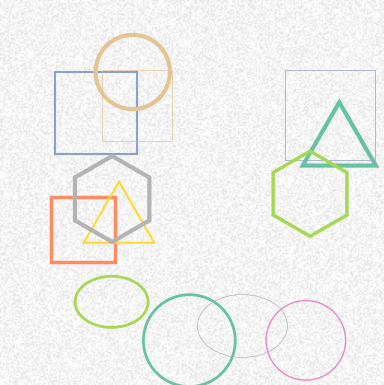[{"shape": "triangle", "thickness": 3, "radius": 0.55, "center": [0.881, 0.625]}, {"shape": "circle", "thickness": 2, "radius": 0.6, "center": [0.492, 0.115]}, {"shape": "square", "thickness": 2.5, "radius": 0.42, "center": [0.215, 0.404]}, {"shape": "square", "thickness": 0.5, "radius": 0.58, "center": [0.856, 0.702]}, {"shape": "square", "thickness": 1.5, "radius": 0.53, "center": [0.25, 0.706]}, {"shape": "circle", "thickness": 1, "radius": 0.52, "center": [0.794, 0.116]}, {"shape": "hexagon", "thickness": 2.5, "radius": 0.55, "center": [0.805, 0.497]}, {"shape": "oval", "thickness": 2, "radius": 0.47, "center": [0.29, 0.216]}, {"shape": "triangle", "thickness": 1.5, "radius": 0.53, "center": [0.309, 0.422]}, {"shape": "square", "thickness": 0.5, "radius": 0.46, "center": [0.356, 0.726]}, {"shape": "circle", "thickness": 3, "radius": 0.48, "center": [0.345, 0.813]}, {"shape": "oval", "thickness": 0.5, "radius": 0.58, "center": [0.63, 0.153]}, {"shape": "hexagon", "thickness": 3, "radius": 0.56, "center": [0.291, 0.483]}]